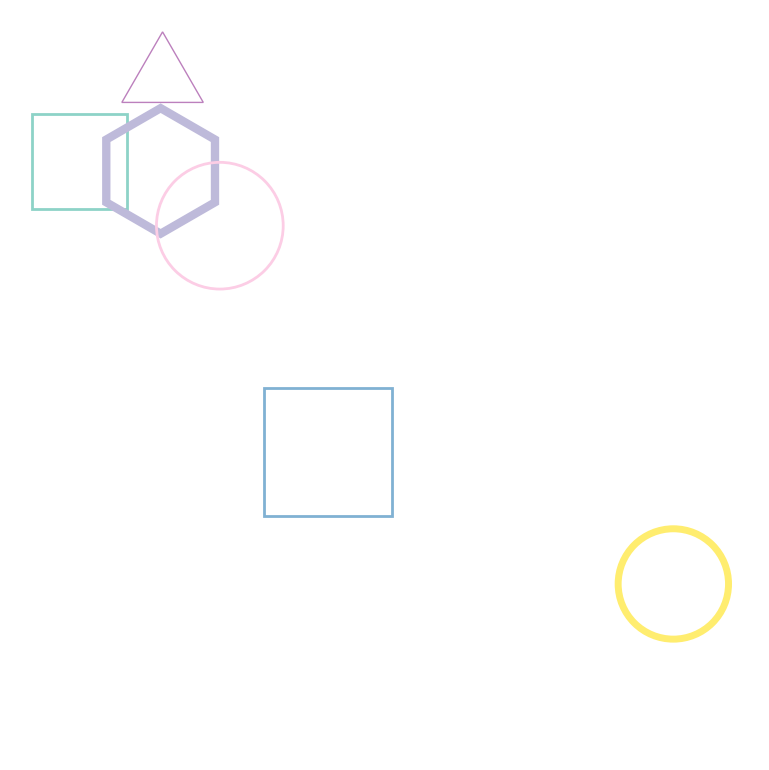[{"shape": "square", "thickness": 1, "radius": 0.31, "center": [0.104, 0.79]}, {"shape": "hexagon", "thickness": 3, "radius": 0.41, "center": [0.209, 0.778]}, {"shape": "square", "thickness": 1, "radius": 0.42, "center": [0.426, 0.413]}, {"shape": "circle", "thickness": 1, "radius": 0.41, "center": [0.285, 0.707]}, {"shape": "triangle", "thickness": 0.5, "radius": 0.31, "center": [0.211, 0.898]}, {"shape": "circle", "thickness": 2.5, "radius": 0.36, "center": [0.874, 0.242]}]